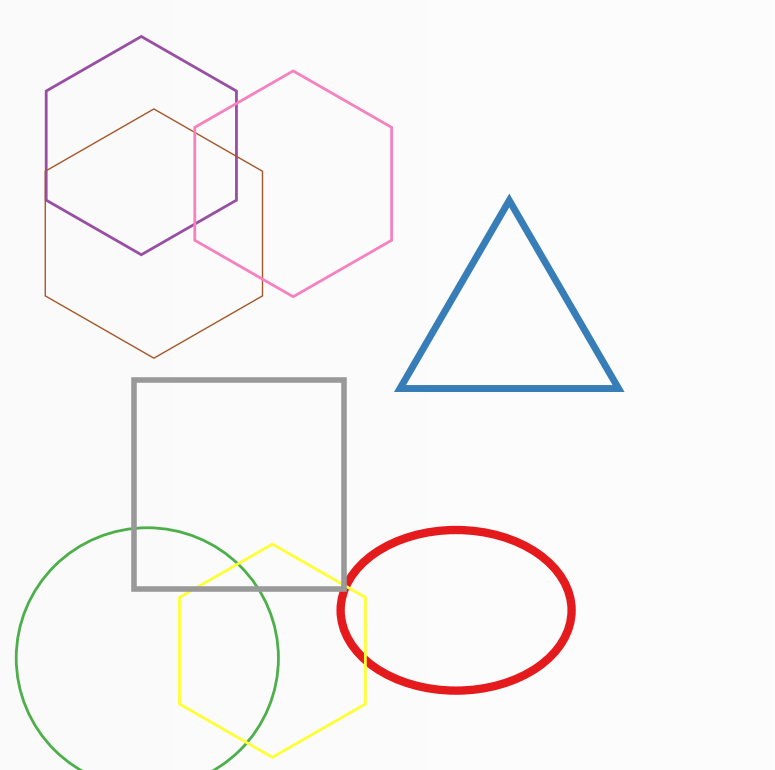[{"shape": "oval", "thickness": 3, "radius": 0.75, "center": [0.589, 0.207]}, {"shape": "triangle", "thickness": 2.5, "radius": 0.81, "center": [0.657, 0.577]}, {"shape": "circle", "thickness": 1, "radius": 0.85, "center": [0.19, 0.145]}, {"shape": "hexagon", "thickness": 1, "radius": 0.71, "center": [0.182, 0.811]}, {"shape": "hexagon", "thickness": 1, "radius": 0.69, "center": [0.352, 0.155]}, {"shape": "hexagon", "thickness": 0.5, "radius": 0.81, "center": [0.199, 0.697]}, {"shape": "hexagon", "thickness": 1, "radius": 0.73, "center": [0.378, 0.761]}, {"shape": "square", "thickness": 2, "radius": 0.68, "center": [0.308, 0.371]}]